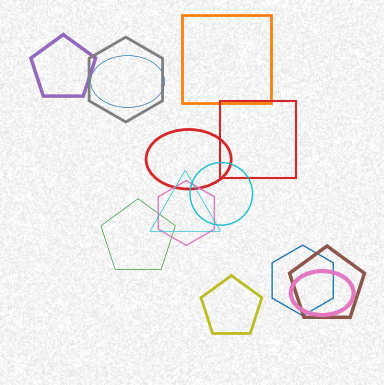[{"shape": "oval", "thickness": 0.5, "radius": 0.48, "center": [0.332, 0.788]}, {"shape": "hexagon", "thickness": 1, "radius": 0.46, "center": [0.786, 0.272]}, {"shape": "square", "thickness": 2, "radius": 0.57, "center": [0.588, 0.847]}, {"shape": "pentagon", "thickness": 0.5, "radius": 0.51, "center": [0.359, 0.382]}, {"shape": "square", "thickness": 1.5, "radius": 0.5, "center": [0.669, 0.638]}, {"shape": "oval", "thickness": 2, "radius": 0.55, "center": [0.49, 0.586]}, {"shape": "pentagon", "thickness": 2.5, "radius": 0.44, "center": [0.164, 0.822]}, {"shape": "pentagon", "thickness": 2.5, "radius": 0.51, "center": [0.849, 0.259]}, {"shape": "oval", "thickness": 3, "radius": 0.41, "center": [0.837, 0.239]}, {"shape": "hexagon", "thickness": 1, "radius": 0.42, "center": [0.484, 0.447]}, {"shape": "hexagon", "thickness": 2, "radius": 0.55, "center": [0.327, 0.793]}, {"shape": "pentagon", "thickness": 2, "radius": 0.42, "center": [0.601, 0.201]}, {"shape": "triangle", "thickness": 0.5, "radius": 0.53, "center": [0.481, 0.452]}, {"shape": "circle", "thickness": 1, "radius": 0.41, "center": [0.575, 0.496]}]